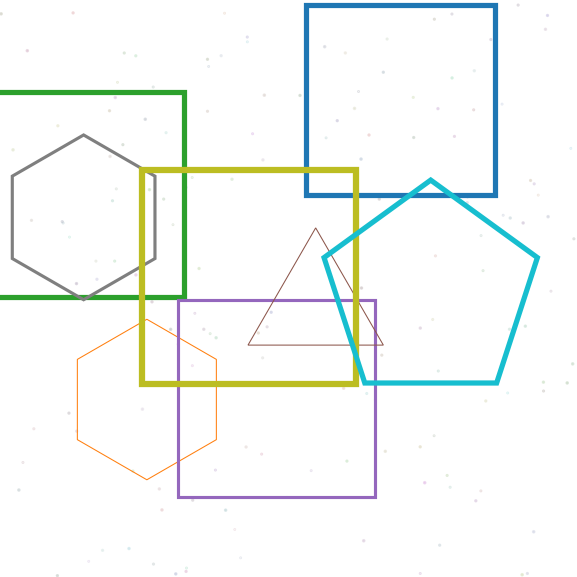[{"shape": "square", "thickness": 2.5, "radius": 0.82, "center": [0.694, 0.826]}, {"shape": "hexagon", "thickness": 0.5, "radius": 0.69, "center": [0.254, 0.307]}, {"shape": "square", "thickness": 2.5, "radius": 0.89, "center": [0.141, 0.662]}, {"shape": "square", "thickness": 1.5, "radius": 0.85, "center": [0.479, 0.309]}, {"shape": "triangle", "thickness": 0.5, "radius": 0.68, "center": [0.547, 0.469]}, {"shape": "hexagon", "thickness": 1.5, "radius": 0.71, "center": [0.145, 0.623]}, {"shape": "square", "thickness": 3, "radius": 0.93, "center": [0.432, 0.519]}, {"shape": "pentagon", "thickness": 2.5, "radius": 0.97, "center": [0.746, 0.493]}]